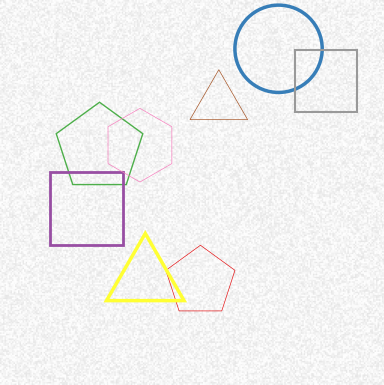[{"shape": "pentagon", "thickness": 0.5, "radius": 0.47, "center": [0.521, 0.269]}, {"shape": "circle", "thickness": 2.5, "radius": 0.57, "center": [0.724, 0.873]}, {"shape": "pentagon", "thickness": 1, "radius": 0.59, "center": [0.258, 0.616]}, {"shape": "square", "thickness": 2, "radius": 0.47, "center": [0.223, 0.458]}, {"shape": "triangle", "thickness": 2.5, "radius": 0.58, "center": [0.377, 0.277]}, {"shape": "triangle", "thickness": 0.5, "radius": 0.43, "center": [0.568, 0.732]}, {"shape": "hexagon", "thickness": 0.5, "radius": 0.48, "center": [0.363, 0.623]}, {"shape": "square", "thickness": 1.5, "radius": 0.4, "center": [0.847, 0.79]}]